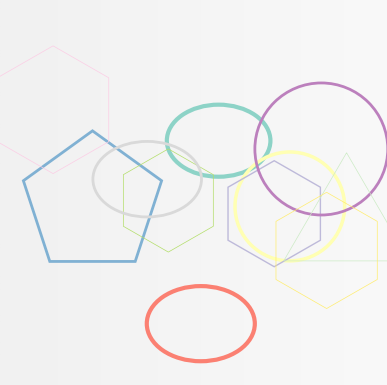[{"shape": "oval", "thickness": 3, "radius": 0.67, "center": [0.564, 0.635]}, {"shape": "circle", "thickness": 2.5, "radius": 0.71, "center": [0.748, 0.464]}, {"shape": "hexagon", "thickness": 1, "radius": 0.69, "center": [0.708, 0.445]}, {"shape": "oval", "thickness": 3, "radius": 0.7, "center": [0.518, 0.159]}, {"shape": "pentagon", "thickness": 2, "radius": 0.94, "center": [0.239, 0.473]}, {"shape": "hexagon", "thickness": 0.5, "radius": 0.67, "center": [0.434, 0.479]}, {"shape": "hexagon", "thickness": 0.5, "radius": 0.83, "center": [0.137, 0.715]}, {"shape": "oval", "thickness": 2, "radius": 0.7, "center": [0.38, 0.535]}, {"shape": "circle", "thickness": 2, "radius": 0.86, "center": [0.829, 0.613]}, {"shape": "triangle", "thickness": 0.5, "radius": 0.94, "center": [0.894, 0.416]}, {"shape": "hexagon", "thickness": 0.5, "radius": 0.75, "center": [0.843, 0.35]}]